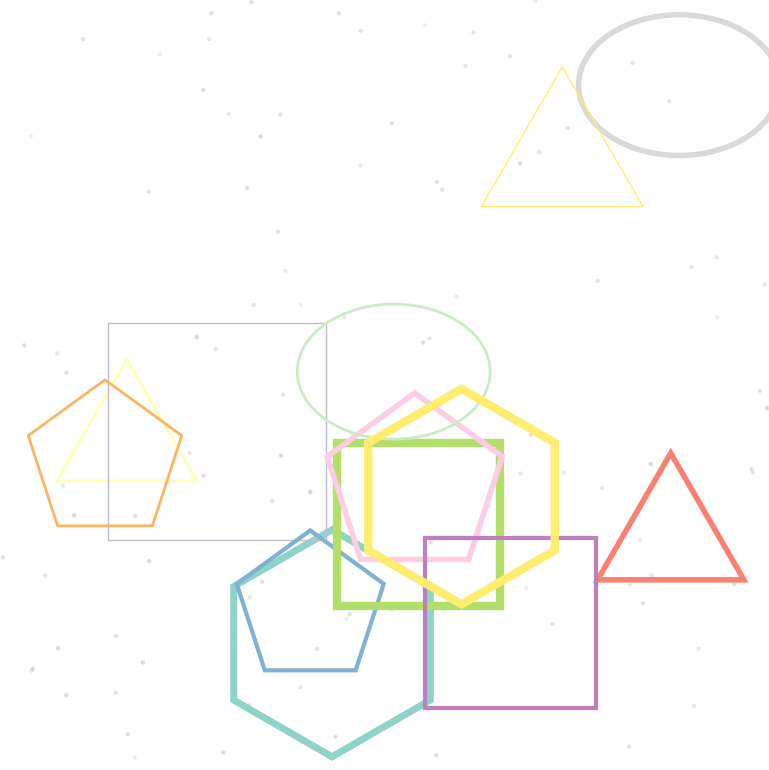[{"shape": "hexagon", "thickness": 2.5, "radius": 0.74, "center": [0.431, 0.165]}, {"shape": "triangle", "thickness": 1, "radius": 0.53, "center": [0.165, 0.428]}, {"shape": "square", "thickness": 0.5, "radius": 0.71, "center": [0.282, 0.44]}, {"shape": "triangle", "thickness": 2, "radius": 0.55, "center": [0.871, 0.302]}, {"shape": "pentagon", "thickness": 1.5, "radius": 0.5, "center": [0.403, 0.211]}, {"shape": "pentagon", "thickness": 1, "radius": 0.52, "center": [0.136, 0.402]}, {"shape": "square", "thickness": 3, "radius": 0.53, "center": [0.544, 0.319]}, {"shape": "pentagon", "thickness": 2, "radius": 0.6, "center": [0.539, 0.37]}, {"shape": "oval", "thickness": 2, "radius": 0.65, "center": [0.882, 0.889]}, {"shape": "square", "thickness": 1.5, "radius": 0.55, "center": [0.663, 0.191]}, {"shape": "oval", "thickness": 1, "radius": 0.63, "center": [0.511, 0.517]}, {"shape": "hexagon", "thickness": 3, "radius": 0.7, "center": [0.599, 0.355]}, {"shape": "triangle", "thickness": 0.5, "radius": 0.61, "center": [0.73, 0.792]}]